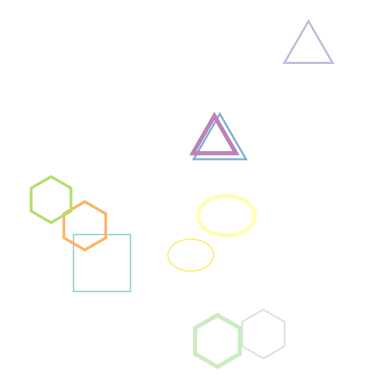[{"shape": "square", "thickness": 1, "radius": 0.37, "center": [0.264, 0.319]}, {"shape": "oval", "thickness": 3, "radius": 0.37, "center": [0.589, 0.44]}, {"shape": "triangle", "thickness": 1.5, "radius": 0.36, "center": [0.801, 0.873]}, {"shape": "triangle", "thickness": 1.5, "radius": 0.39, "center": [0.571, 0.626]}, {"shape": "hexagon", "thickness": 2, "radius": 0.31, "center": [0.22, 0.413]}, {"shape": "hexagon", "thickness": 2, "radius": 0.3, "center": [0.133, 0.481]}, {"shape": "hexagon", "thickness": 1, "radius": 0.32, "center": [0.684, 0.132]}, {"shape": "triangle", "thickness": 3, "radius": 0.32, "center": [0.557, 0.634]}, {"shape": "hexagon", "thickness": 3, "radius": 0.34, "center": [0.565, 0.114]}, {"shape": "oval", "thickness": 1, "radius": 0.3, "center": [0.495, 0.337]}]